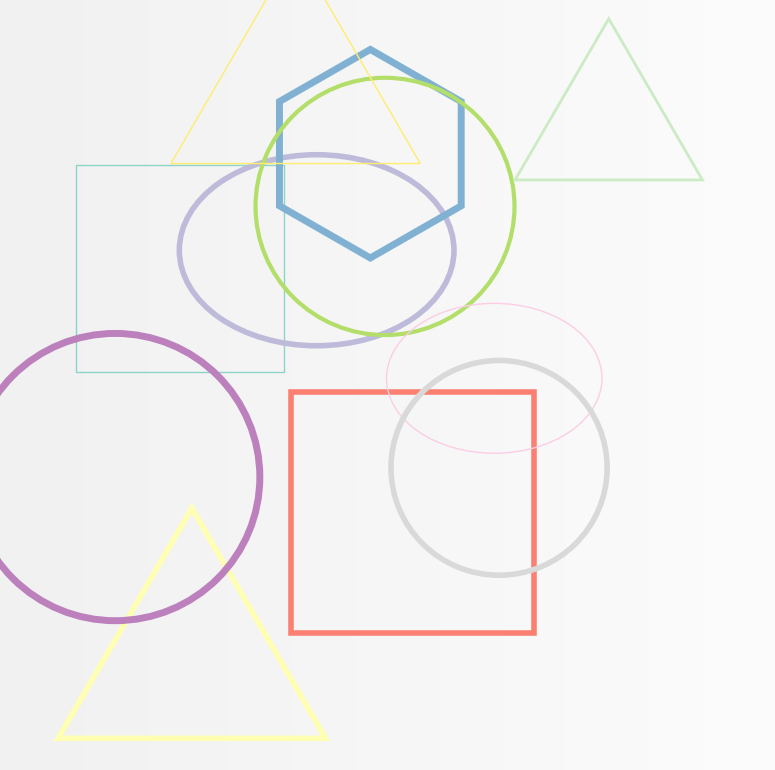[{"shape": "square", "thickness": 0.5, "radius": 0.67, "center": [0.233, 0.652]}, {"shape": "triangle", "thickness": 2, "radius": 1.0, "center": [0.248, 0.141]}, {"shape": "oval", "thickness": 2, "radius": 0.89, "center": [0.409, 0.675]}, {"shape": "square", "thickness": 2, "radius": 0.78, "center": [0.532, 0.335]}, {"shape": "hexagon", "thickness": 2.5, "radius": 0.68, "center": [0.478, 0.8]}, {"shape": "circle", "thickness": 1.5, "radius": 0.84, "center": [0.497, 0.732]}, {"shape": "oval", "thickness": 0.5, "radius": 0.7, "center": [0.638, 0.509]}, {"shape": "circle", "thickness": 2, "radius": 0.7, "center": [0.644, 0.392]}, {"shape": "circle", "thickness": 2.5, "radius": 0.93, "center": [0.149, 0.38]}, {"shape": "triangle", "thickness": 1, "radius": 0.7, "center": [0.785, 0.836]}, {"shape": "triangle", "thickness": 0.5, "radius": 0.93, "center": [0.381, 0.881]}]